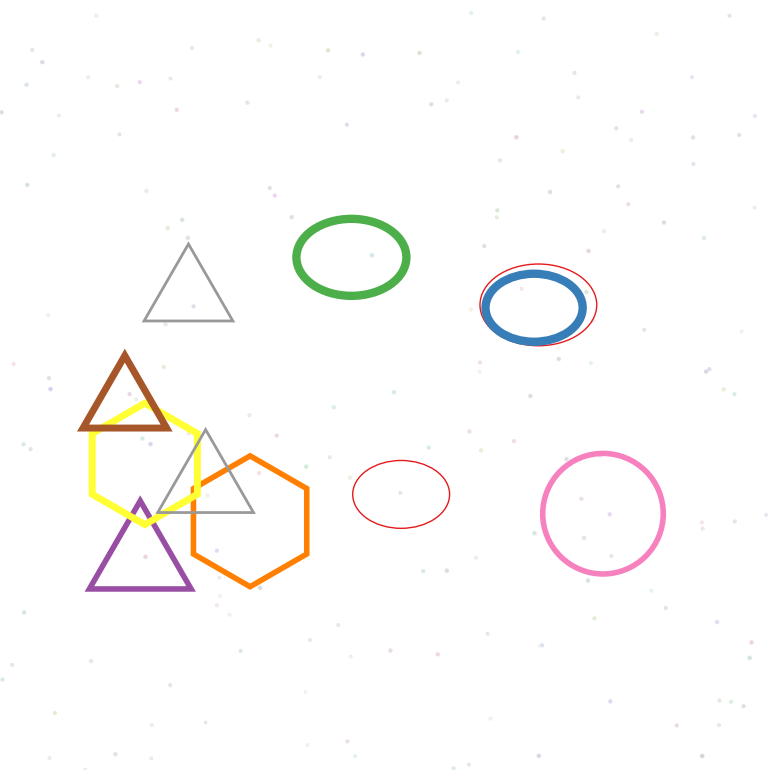[{"shape": "oval", "thickness": 0.5, "radius": 0.31, "center": [0.521, 0.358]}, {"shape": "oval", "thickness": 0.5, "radius": 0.38, "center": [0.699, 0.604]}, {"shape": "oval", "thickness": 3, "radius": 0.32, "center": [0.694, 0.6]}, {"shape": "oval", "thickness": 3, "radius": 0.36, "center": [0.456, 0.666]}, {"shape": "triangle", "thickness": 2, "radius": 0.38, "center": [0.182, 0.273]}, {"shape": "hexagon", "thickness": 2, "radius": 0.42, "center": [0.325, 0.323]}, {"shape": "hexagon", "thickness": 2.5, "radius": 0.39, "center": [0.188, 0.398]}, {"shape": "triangle", "thickness": 2.5, "radius": 0.31, "center": [0.162, 0.475]}, {"shape": "circle", "thickness": 2, "radius": 0.39, "center": [0.783, 0.333]}, {"shape": "triangle", "thickness": 1, "radius": 0.33, "center": [0.245, 0.616]}, {"shape": "triangle", "thickness": 1, "radius": 0.36, "center": [0.267, 0.37]}]